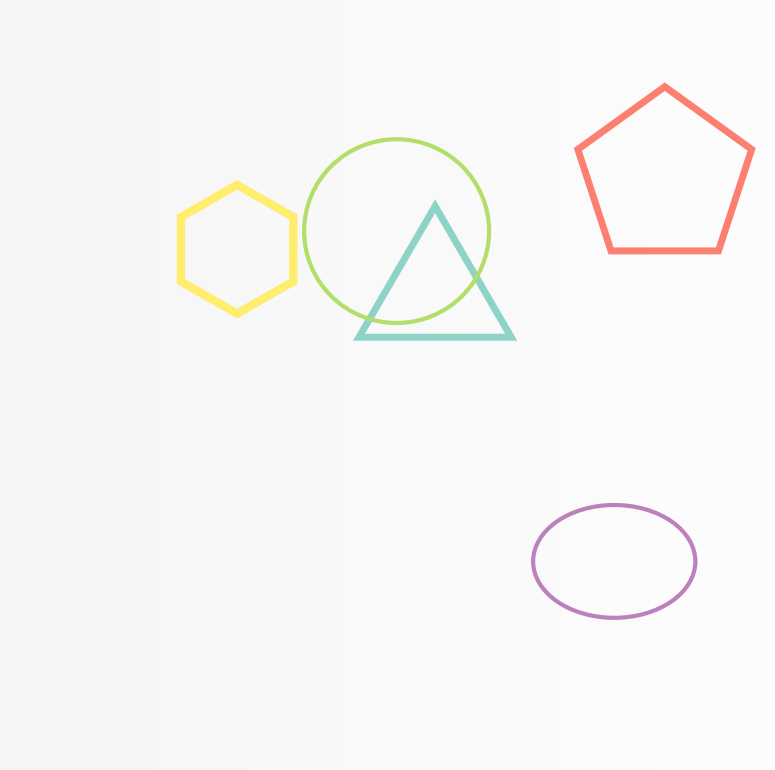[{"shape": "triangle", "thickness": 2.5, "radius": 0.57, "center": [0.561, 0.619]}, {"shape": "pentagon", "thickness": 2.5, "radius": 0.59, "center": [0.858, 0.77]}, {"shape": "circle", "thickness": 1.5, "radius": 0.6, "center": [0.512, 0.7]}, {"shape": "oval", "thickness": 1.5, "radius": 0.52, "center": [0.793, 0.271]}, {"shape": "hexagon", "thickness": 3, "radius": 0.42, "center": [0.306, 0.676]}]